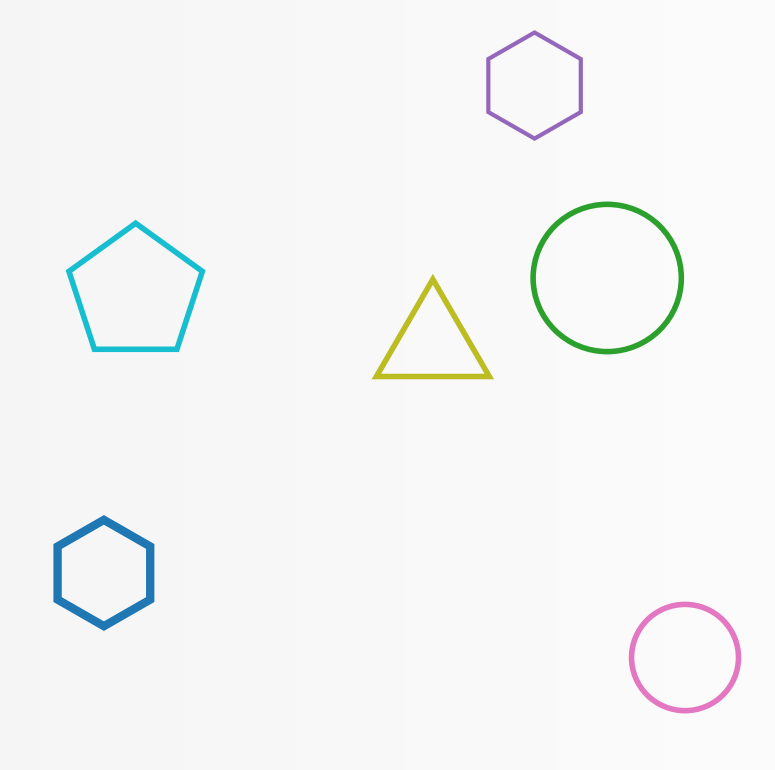[{"shape": "hexagon", "thickness": 3, "radius": 0.35, "center": [0.134, 0.256]}, {"shape": "circle", "thickness": 2, "radius": 0.48, "center": [0.784, 0.639]}, {"shape": "hexagon", "thickness": 1.5, "radius": 0.34, "center": [0.69, 0.889]}, {"shape": "circle", "thickness": 2, "radius": 0.34, "center": [0.884, 0.146]}, {"shape": "triangle", "thickness": 2, "radius": 0.42, "center": [0.559, 0.553]}, {"shape": "pentagon", "thickness": 2, "radius": 0.45, "center": [0.175, 0.62]}]